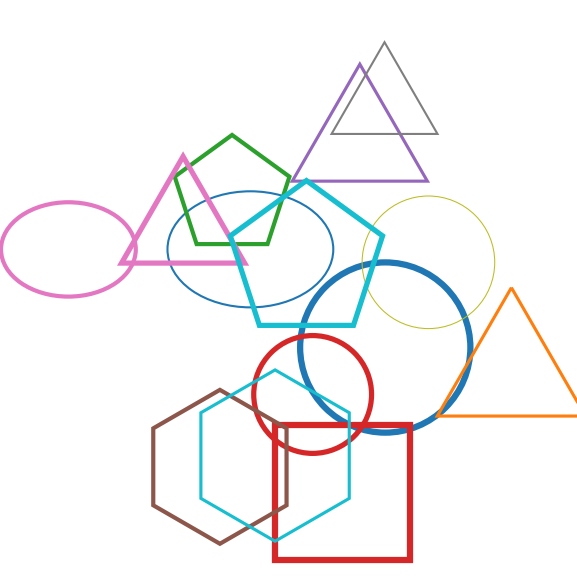[{"shape": "oval", "thickness": 1, "radius": 0.72, "center": [0.434, 0.567]}, {"shape": "circle", "thickness": 3, "radius": 0.74, "center": [0.667, 0.397]}, {"shape": "triangle", "thickness": 1.5, "radius": 0.74, "center": [0.886, 0.353]}, {"shape": "pentagon", "thickness": 2, "radius": 0.52, "center": [0.402, 0.661]}, {"shape": "square", "thickness": 3, "radius": 0.59, "center": [0.593, 0.146]}, {"shape": "circle", "thickness": 2.5, "radius": 0.51, "center": [0.541, 0.316]}, {"shape": "triangle", "thickness": 1.5, "radius": 0.68, "center": [0.623, 0.753]}, {"shape": "hexagon", "thickness": 2, "radius": 0.67, "center": [0.381, 0.191]}, {"shape": "triangle", "thickness": 2.5, "radius": 0.62, "center": [0.317, 0.605]}, {"shape": "oval", "thickness": 2, "radius": 0.58, "center": [0.118, 0.567]}, {"shape": "triangle", "thickness": 1, "radius": 0.53, "center": [0.666, 0.82]}, {"shape": "circle", "thickness": 0.5, "radius": 0.57, "center": [0.742, 0.545]}, {"shape": "pentagon", "thickness": 2.5, "radius": 0.69, "center": [0.531, 0.548]}, {"shape": "hexagon", "thickness": 1.5, "radius": 0.74, "center": [0.476, 0.21]}]